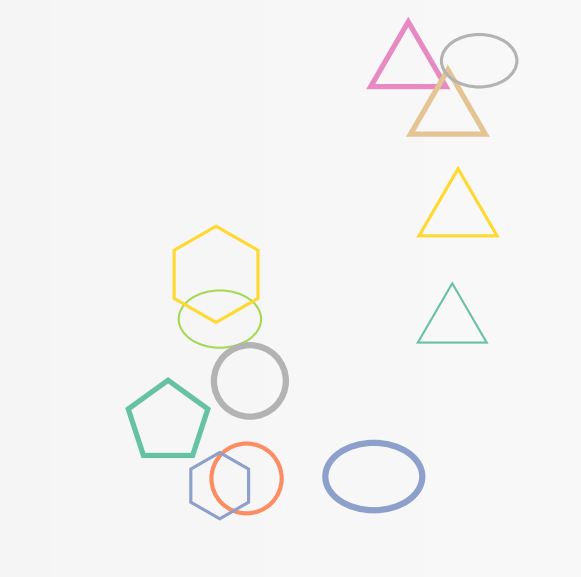[{"shape": "triangle", "thickness": 1, "radius": 0.34, "center": [0.778, 0.44]}, {"shape": "pentagon", "thickness": 2.5, "radius": 0.36, "center": [0.289, 0.269]}, {"shape": "circle", "thickness": 2, "radius": 0.3, "center": [0.424, 0.171]}, {"shape": "oval", "thickness": 3, "radius": 0.42, "center": [0.643, 0.174]}, {"shape": "hexagon", "thickness": 1.5, "radius": 0.29, "center": [0.378, 0.158]}, {"shape": "triangle", "thickness": 2.5, "radius": 0.37, "center": [0.702, 0.887]}, {"shape": "oval", "thickness": 1, "radius": 0.35, "center": [0.378, 0.447]}, {"shape": "triangle", "thickness": 1.5, "radius": 0.39, "center": [0.788, 0.63]}, {"shape": "hexagon", "thickness": 1.5, "radius": 0.42, "center": [0.372, 0.524]}, {"shape": "triangle", "thickness": 2.5, "radius": 0.37, "center": [0.771, 0.804]}, {"shape": "oval", "thickness": 1.5, "radius": 0.32, "center": [0.824, 0.894]}, {"shape": "circle", "thickness": 3, "radius": 0.31, "center": [0.43, 0.34]}]